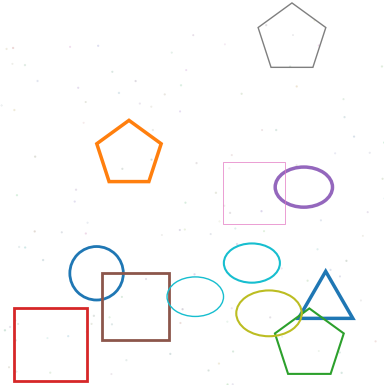[{"shape": "circle", "thickness": 2, "radius": 0.35, "center": [0.251, 0.29]}, {"shape": "triangle", "thickness": 2.5, "radius": 0.41, "center": [0.846, 0.214]}, {"shape": "pentagon", "thickness": 2.5, "radius": 0.44, "center": [0.335, 0.599]}, {"shape": "pentagon", "thickness": 1.5, "radius": 0.47, "center": [0.804, 0.105]}, {"shape": "square", "thickness": 2, "radius": 0.48, "center": [0.131, 0.105]}, {"shape": "oval", "thickness": 2.5, "radius": 0.37, "center": [0.789, 0.514]}, {"shape": "square", "thickness": 2, "radius": 0.44, "center": [0.352, 0.204]}, {"shape": "square", "thickness": 0.5, "radius": 0.4, "center": [0.66, 0.499]}, {"shape": "pentagon", "thickness": 1, "radius": 0.46, "center": [0.758, 0.9]}, {"shape": "oval", "thickness": 1.5, "radius": 0.42, "center": [0.699, 0.186]}, {"shape": "oval", "thickness": 1.5, "radius": 0.36, "center": [0.654, 0.317]}, {"shape": "oval", "thickness": 1, "radius": 0.37, "center": [0.507, 0.229]}]